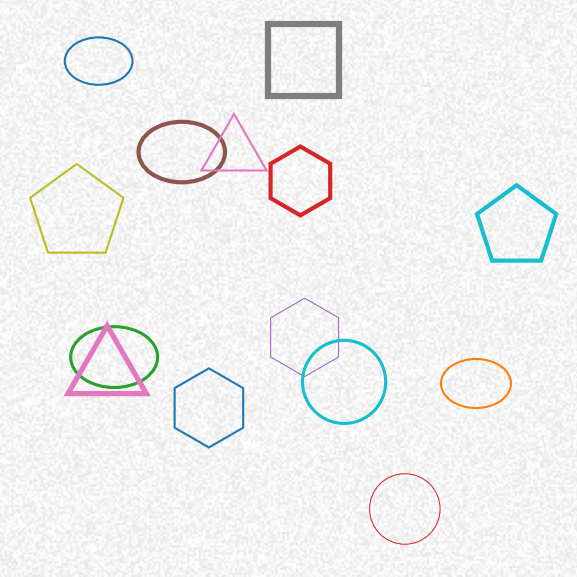[{"shape": "hexagon", "thickness": 1, "radius": 0.34, "center": [0.362, 0.293]}, {"shape": "oval", "thickness": 1, "radius": 0.29, "center": [0.171, 0.893]}, {"shape": "oval", "thickness": 1, "radius": 0.3, "center": [0.824, 0.335]}, {"shape": "oval", "thickness": 1.5, "radius": 0.38, "center": [0.198, 0.381]}, {"shape": "hexagon", "thickness": 2, "radius": 0.3, "center": [0.52, 0.686]}, {"shape": "circle", "thickness": 0.5, "radius": 0.31, "center": [0.701, 0.118]}, {"shape": "hexagon", "thickness": 0.5, "radius": 0.34, "center": [0.527, 0.415]}, {"shape": "oval", "thickness": 2, "radius": 0.37, "center": [0.315, 0.736]}, {"shape": "triangle", "thickness": 1, "radius": 0.33, "center": [0.405, 0.736]}, {"shape": "triangle", "thickness": 2.5, "radius": 0.39, "center": [0.186, 0.357]}, {"shape": "square", "thickness": 3, "radius": 0.31, "center": [0.526, 0.895]}, {"shape": "pentagon", "thickness": 1, "radius": 0.42, "center": [0.133, 0.63]}, {"shape": "pentagon", "thickness": 2, "radius": 0.36, "center": [0.895, 0.606]}, {"shape": "circle", "thickness": 1.5, "radius": 0.36, "center": [0.596, 0.338]}]